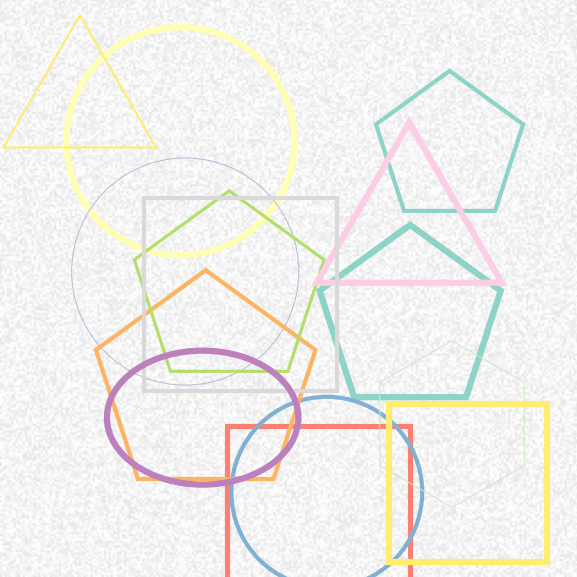[{"shape": "pentagon", "thickness": 3, "radius": 0.82, "center": [0.71, 0.445]}, {"shape": "pentagon", "thickness": 2, "radius": 0.67, "center": [0.778, 0.742]}, {"shape": "circle", "thickness": 3, "radius": 0.99, "center": [0.313, 0.755]}, {"shape": "circle", "thickness": 0.5, "radius": 0.98, "center": [0.321, 0.529]}, {"shape": "square", "thickness": 2.5, "radius": 0.79, "center": [0.552, 0.104]}, {"shape": "circle", "thickness": 2, "radius": 0.83, "center": [0.566, 0.147]}, {"shape": "pentagon", "thickness": 2, "radius": 1.0, "center": [0.356, 0.331]}, {"shape": "pentagon", "thickness": 1.5, "radius": 0.86, "center": [0.397, 0.496]}, {"shape": "triangle", "thickness": 3, "radius": 0.93, "center": [0.709, 0.602]}, {"shape": "square", "thickness": 2, "radius": 0.83, "center": [0.417, 0.489]}, {"shape": "oval", "thickness": 3, "radius": 0.83, "center": [0.351, 0.276]}, {"shape": "hexagon", "thickness": 0.5, "radius": 0.72, "center": [0.783, 0.265]}, {"shape": "square", "thickness": 3, "radius": 0.69, "center": [0.81, 0.163]}, {"shape": "triangle", "thickness": 1, "radius": 0.76, "center": [0.138, 0.82]}]